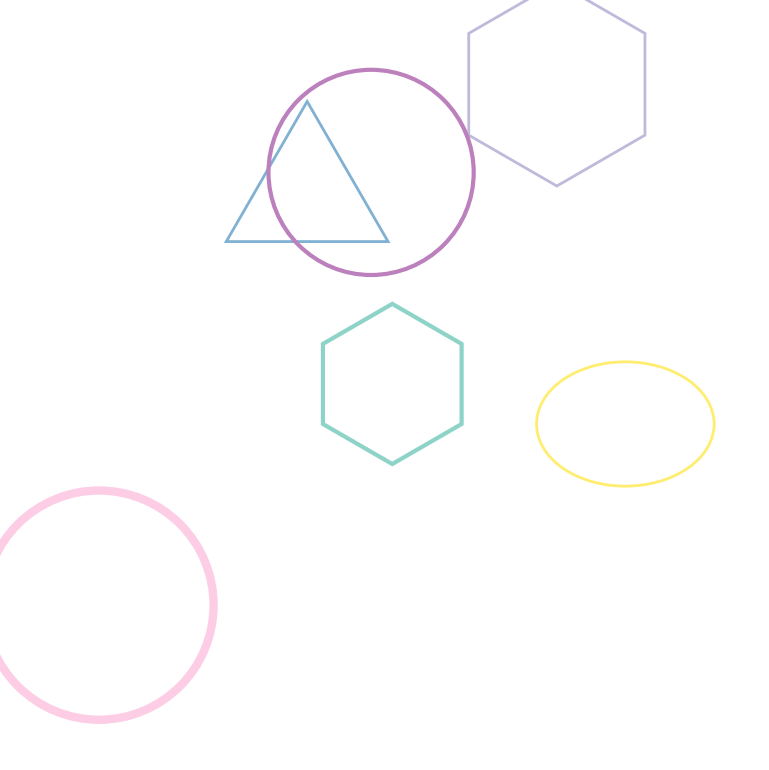[{"shape": "hexagon", "thickness": 1.5, "radius": 0.52, "center": [0.509, 0.501]}, {"shape": "hexagon", "thickness": 1, "radius": 0.66, "center": [0.723, 0.891]}, {"shape": "triangle", "thickness": 1, "radius": 0.61, "center": [0.399, 0.747]}, {"shape": "circle", "thickness": 3, "radius": 0.74, "center": [0.129, 0.214]}, {"shape": "circle", "thickness": 1.5, "radius": 0.67, "center": [0.482, 0.776]}, {"shape": "oval", "thickness": 1, "radius": 0.58, "center": [0.812, 0.449]}]